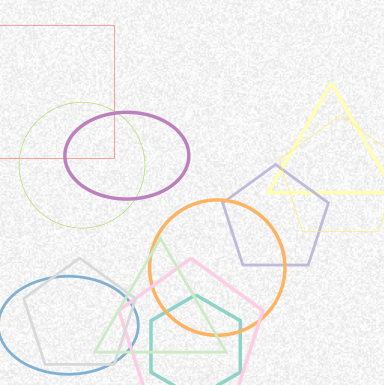[{"shape": "hexagon", "thickness": 2.5, "radius": 0.67, "center": [0.508, 0.1]}, {"shape": "triangle", "thickness": 2.5, "radius": 0.95, "center": [0.861, 0.595]}, {"shape": "pentagon", "thickness": 2, "radius": 0.72, "center": [0.716, 0.428]}, {"shape": "square", "thickness": 0.5, "radius": 0.86, "center": [0.122, 0.762]}, {"shape": "oval", "thickness": 2, "radius": 0.91, "center": [0.177, 0.155]}, {"shape": "circle", "thickness": 2.5, "radius": 0.88, "center": [0.564, 0.305]}, {"shape": "circle", "thickness": 0.5, "radius": 0.82, "center": [0.213, 0.571]}, {"shape": "pentagon", "thickness": 2.5, "radius": 0.98, "center": [0.496, 0.132]}, {"shape": "pentagon", "thickness": 2, "radius": 0.76, "center": [0.207, 0.177]}, {"shape": "oval", "thickness": 2.5, "radius": 0.8, "center": [0.329, 0.596]}, {"shape": "triangle", "thickness": 2, "radius": 0.99, "center": [0.417, 0.184]}, {"shape": "pentagon", "thickness": 0.5, "radius": 0.84, "center": [0.884, 0.533]}]